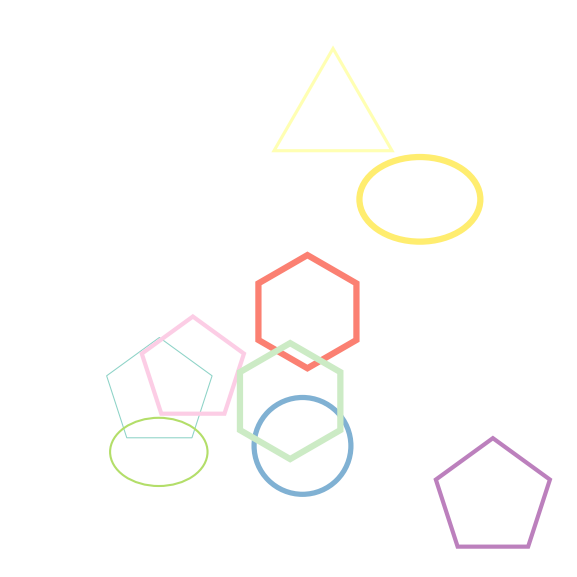[{"shape": "pentagon", "thickness": 0.5, "radius": 0.48, "center": [0.276, 0.319]}, {"shape": "triangle", "thickness": 1.5, "radius": 0.59, "center": [0.577, 0.797]}, {"shape": "hexagon", "thickness": 3, "radius": 0.49, "center": [0.532, 0.459]}, {"shape": "circle", "thickness": 2.5, "radius": 0.42, "center": [0.524, 0.227]}, {"shape": "oval", "thickness": 1, "radius": 0.42, "center": [0.275, 0.217]}, {"shape": "pentagon", "thickness": 2, "radius": 0.47, "center": [0.334, 0.358]}, {"shape": "pentagon", "thickness": 2, "radius": 0.52, "center": [0.853, 0.137]}, {"shape": "hexagon", "thickness": 3, "radius": 0.5, "center": [0.502, 0.305]}, {"shape": "oval", "thickness": 3, "radius": 0.52, "center": [0.727, 0.654]}]